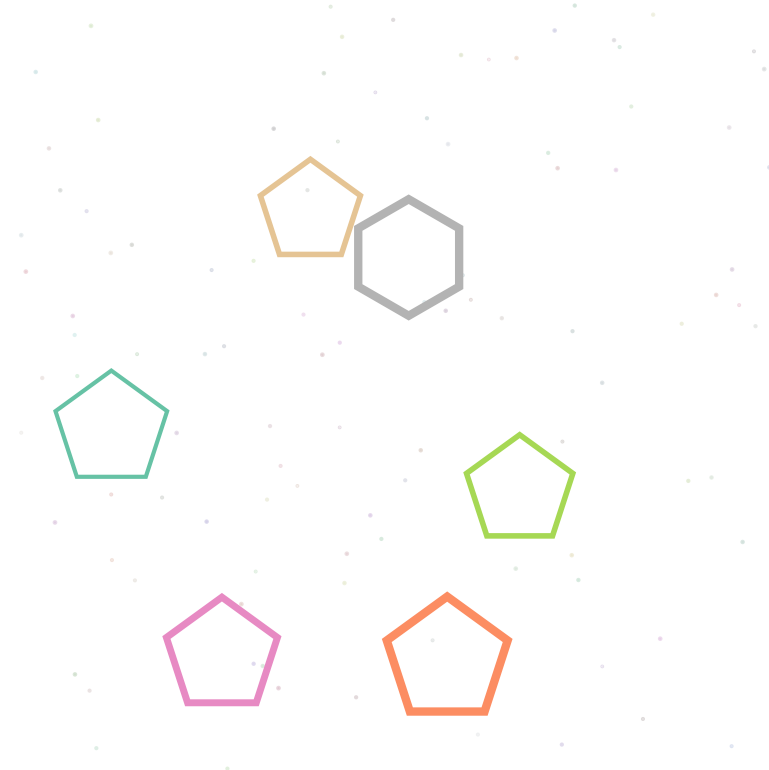[{"shape": "pentagon", "thickness": 1.5, "radius": 0.38, "center": [0.145, 0.442]}, {"shape": "pentagon", "thickness": 3, "radius": 0.41, "center": [0.581, 0.143]}, {"shape": "pentagon", "thickness": 2.5, "radius": 0.38, "center": [0.288, 0.149]}, {"shape": "pentagon", "thickness": 2, "radius": 0.36, "center": [0.675, 0.363]}, {"shape": "pentagon", "thickness": 2, "radius": 0.34, "center": [0.403, 0.725]}, {"shape": "hexagon", "thickness": 3, "radius": 0.38, "center": [0.531, 0.666]}]